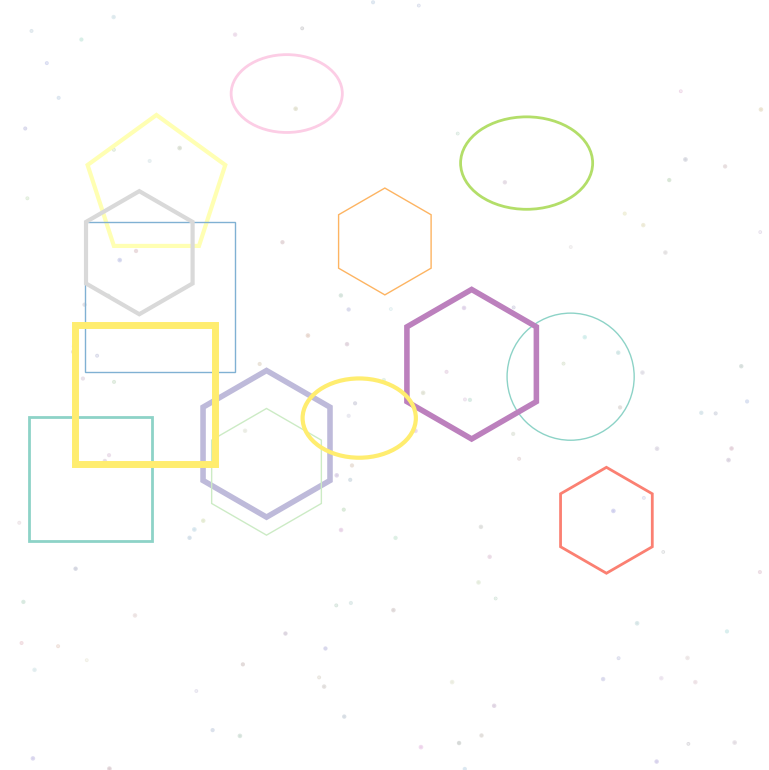[{"shape": "square", "thickness": 1, "radius": 0.4, "center": [0.118, 0.378]}, {"shape": "circle", "thickness": 0.5, "radius": 0.41, "center": [0.741, 0.511]}, {"shape": "pentagon", "thickness": 1.5, "radius": 0.47, "center": [0.203, 0.757]}, {"shape": "hexagon", "thickness": 2, "radius": 0.48, "center": [0.346, 0.424]}, {"shape": "hexagon", "thickness": 1, "radius": 0.34, "center": [0.788, 0.324]}, {"shape": "square", "thickness": 0.5, "radius": 0.49, "center": [0.208, 0.614]}, {"shape": "hexagon", "thickness": 0.5, "radius": 0.35, "center": [0.5, 0.686]}, {"shape": "oval", "thickness": 1, "radius": 0.43, "center": [0.684, 0.788]}, {"shape": "oval", "thickness": 1, "radius": 0.36, "center": [0.372, 0.879]}, {"shape": "hexagon", "thickness": 1.5, "radius": 0.4, "center": [0.181, 0.672]}, {"shape": "hexagon", "thickness": 2, "radius": 0.49, "center": [0.613, 0.527]}, {"shape": "hexagon", "thickness": 0.5, "radius": 0.41, "center": [0.346, 0.387]}, {"shape": "square", "thickness": 2.5, "radius": 0.45, "center": [0.188, 0.487]}, {"shape": "oval", "thickness": 1.5, "radius": 0.37, "center": [0.467, 0.457]}]